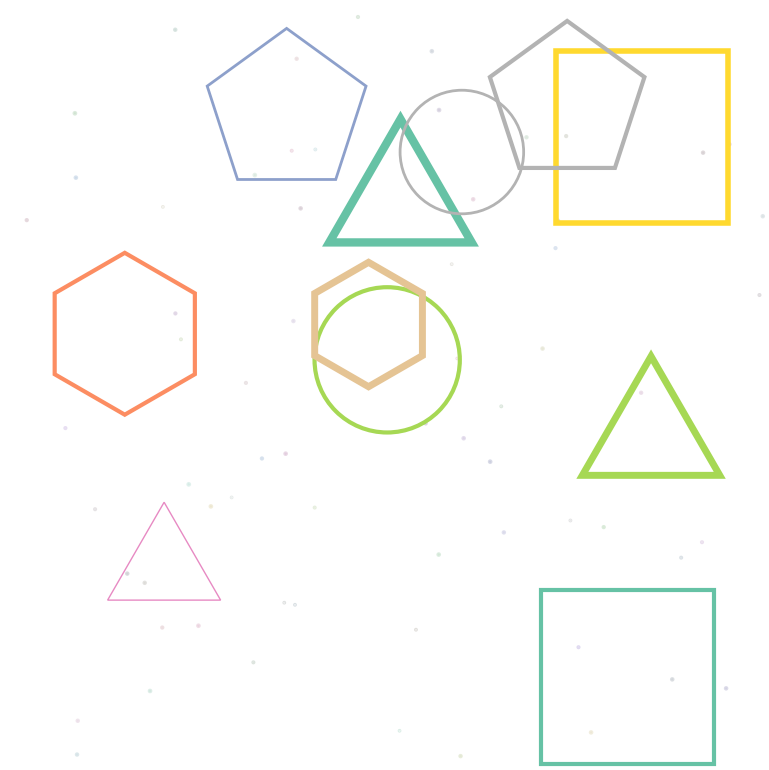[{"shape": "square", "thickness": 1.5, "radius": 0.56, "center": [0.815, 0.121]}, {"shape": "triangle", "thickness": 3, "radius": 0.53, "center": [0.52, 0.739]}, {"shape": "hexagon", "thickness": 1.5, "radius": 0.53, "center": [0.162, 0.567]}, {"shape": "pentagon", "thickness": 1, "radius": 0.54, "center": [0.372, 0.855]}, {"shape": "triangle", "thickness": 0.5, "radius": 0.42, "center": [0.213, 0.263]}, {"shape": "circle", "thickness": 1.5, "radius": 0.47, "center": [0.503, 0.533]}, {"shape": "triangle", "thickness": 2.5, "radius": 0.52, "center": [0.846, 0.434]}, {"shape": "square", "thickness": 2, "radius": 0.56, "center": [0.833, 0.822]}, {"shape": "hexagon", "thickness": 2.5, "radius": 0.4, "center": [0.479, 0.579]}, {"shape": "circle", "thickness": 1, "radius": 0.4, "center": [0.6, 0.803]}, {"shape": "pentagon", "thickness": 1.5, "radius": 0.53, "center": [0.737, 0.867]}]